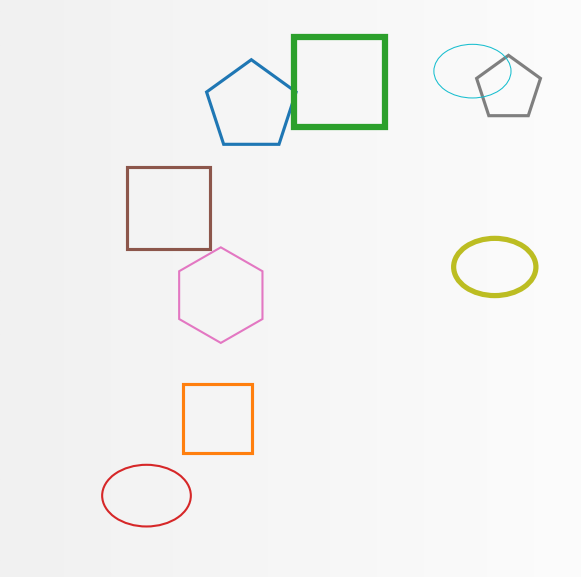[{"shape": "pentagon", "thickness": 1.5, "radius": 0.4, "center": [0.432, 0.815]}, {"shape": "square", "thickness": 1.5, "radius": 0.3, "center": [0.374, 0.274]}, {"shape": "square", "thickness": 3, "radius": 0.39, "center": [0.584, 0.857]}, {"shape": "oval", "thickness": 1, "radius": 0.38, "center": [0.252, 0.141]}, {"shape": "square", "thickness": 1.5, "radius": 0.35, "center": [0.29, 0.639]}, {"shape": "hexagon", "thickness": 1, "radius": 0.41, "center": [0.38, 0.488]}, {"shape": "pentagon", "thickness": 1.5, "radius": 0.29, "center": [0.875, 0.846]}, {"shape": "oval", "thickness": 2.5, "radius": 0.35, "center": [0.851, 0.537]}, {"shape": "oval", "thickness": 0.5, "radius": 0.33, "center": [0.813, 0.876]}]